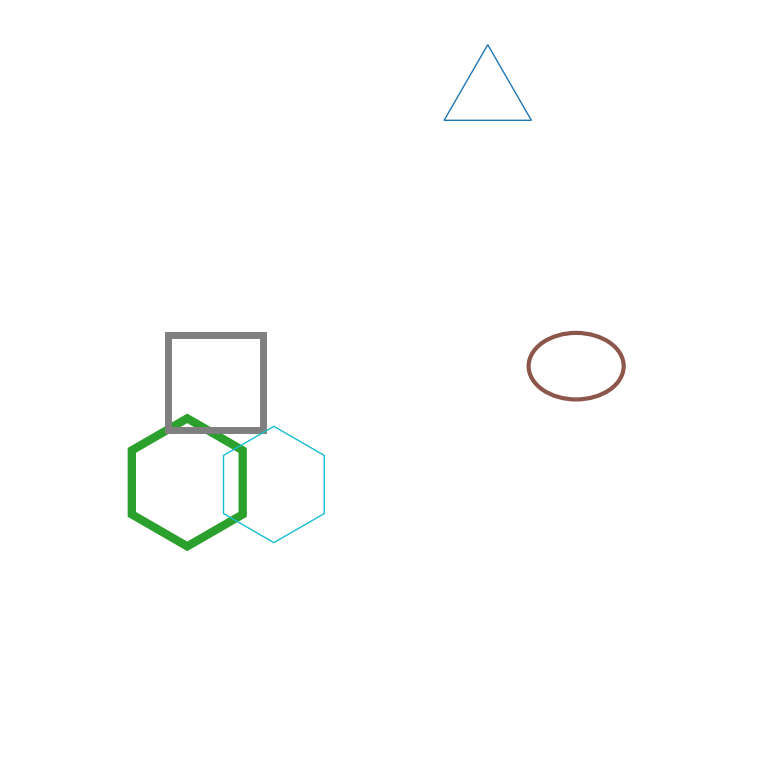[{"shape": "triangle", "thickness": 0.5, "radius": 0.33, "center": [0.633, 0.876]}, {"shape": "hexagon", "thickness": 3, "radius": 0.42, "center": [0.243, 0.374]}, {"shape": "oval", "thickness": 1.5, "radius": 0.31, "center": [0.748, 0.524]}, {"shape": "square", "thickness": 2.5, "radius": 0.31, "center": [0.28, 0.503]}, {"shape": "hexagon", "thickness": 0.5, "radius": 0.38, "center": [0.356, 0.371]}]